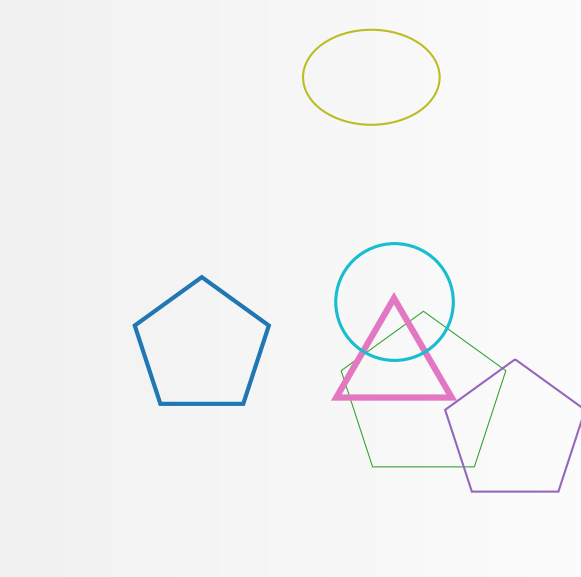[{"shape": "pentagon", "thickness": 2, "radius": 0.61, "center": [0.347, 0.398]}, {"shape": "pentagon", "thickness": 0.5, "radius": 0.74, "center": [0.729, 0.311]}, {"shape": "pentagon", "thickness": 1, "radius": 0.63, "center": [0.886, 0.25]}, {"shape": "triangle", "thickness": 3, "radius": 0.57, "center": [0.678, 0.368]}, {"shape": "oval", "thickness": 1, "radius": 0.59, "center": [0.639, 0.865]}, {"shape": "circle", "thickness": 1.5, "radius": 0.51, "center": [0.679, 0.476]}]